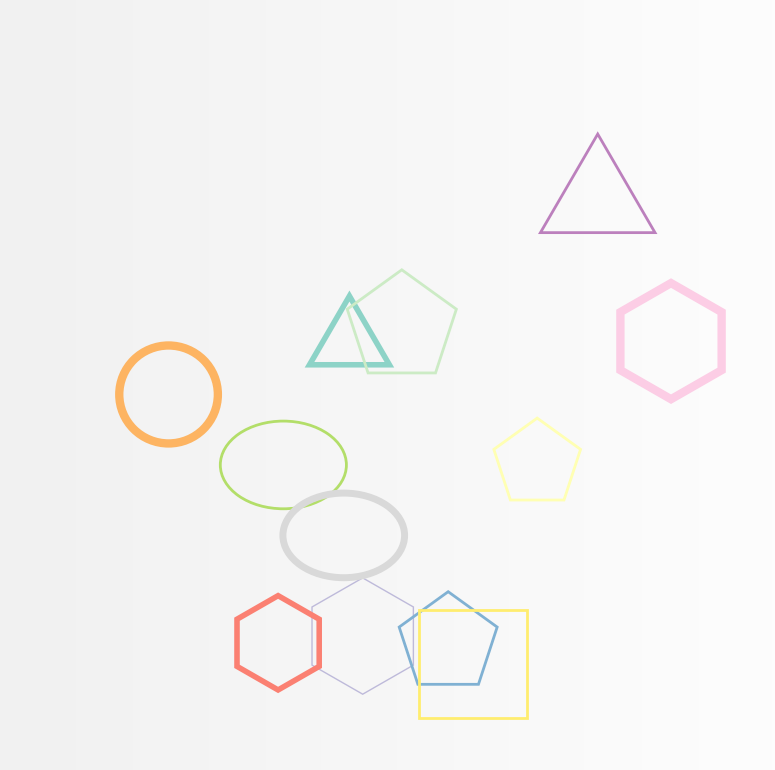[{"shape": "triangle", "thickness": 2, "radius": 0.3, "center": [0.451, 0.556]}, {"shape": "pentagon", "thickness": 1, "radius": 0.29, "center": [0.693, 0.398]}, {"shape": "hexagon", "thickness": 0.5, "radius": 0.38, "center": [0.468, 0.174]}, {"shape": "hexagon", "thickness": 2, "radius": 0.31, "center": [0.359, 0.165]}, {"shape": "pentagon", "thickness": 1, "radius": 0.33, "center": [0.578, 0.165]}, {"shape": "circle", "thickness": 3, "radius": 0.32, "center": [0.218, 0.488]}, {"shape": "oval", "thickness": 1, "radius": 0.41, "center": [0.366, 0.396]}, {"shape": "hexagon", "thickness": 3, "radius": 0.38, "center": [0.866, 0.557]}, {"shape": "oval", "thickness": 2.5, "radius": 0.39, "center": [0.444, 0.305]}, {"shape": "triangle", "thickness": 1, "radius": 0.43, "center": [0.771, 0.741]}, {"shape": "pentagon", "thickness": 1, "radius": 0.37, "center": [0.518, 0.576]}, {"shape": "square", "thickness": 1, "radius": 0.35, "center": [0.61, 0.138]}]